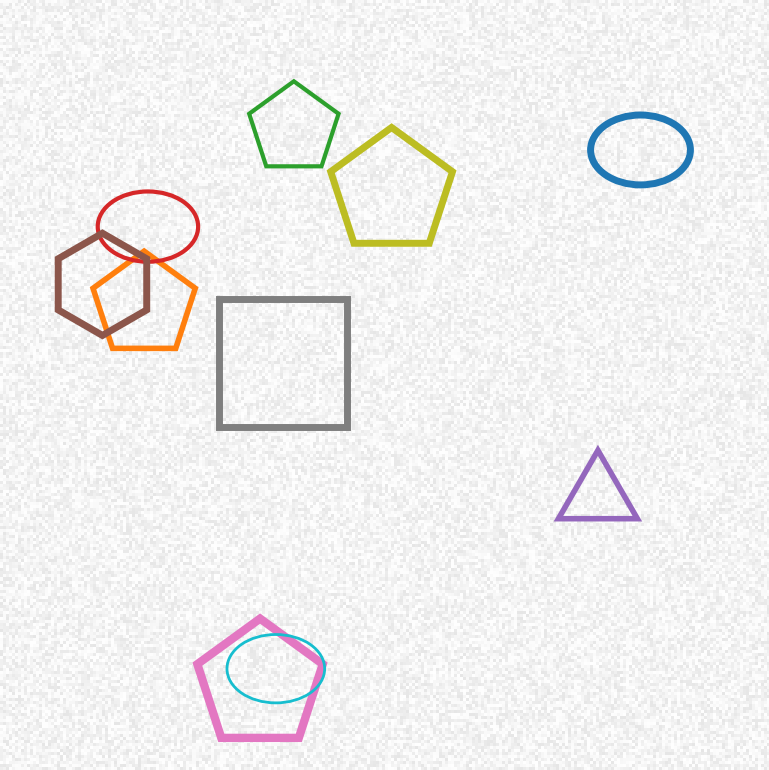[{"shape": "oval", "thickness": 2.5, "radius": 0.32, "center": [0.832, 0.805]}, {"shape": "pentagon", "thickness": 2, "radius": 0.35, "center": [0.187, 0.604]}, {"shape": "pentagon", "thickness": 1.5, "radius": 0.31, "center": [0.382, 0.833]}, {"shape": "oval", "thickness": 1.5, "radius": 0.33, "center": [0.192, 0.706]}, {"shape": "triangle", "thickness": 2, "radius": 0.3, "center": [0.777, 0.356]}, {"shape": "hexagon", "thickness": 2.5, "radius": 0.33, "center": [0.133, 0.631]}, {"shape": "pentagon", "thickness": 3, "radius": 0.43, "center": [0.338, 0.111]}, {"shape": "square", "thickness": 2.5, "radius": 0.42, "center": [0.367, 0.529]}, {"shape": "pentagon", "thickness": 2.5, "radius": 0.42, "center": [0.509, 0.751]}, {"shape": "oval", "thickness": 1, "radius": 0.32, "center": [0.358, 0.132]}]